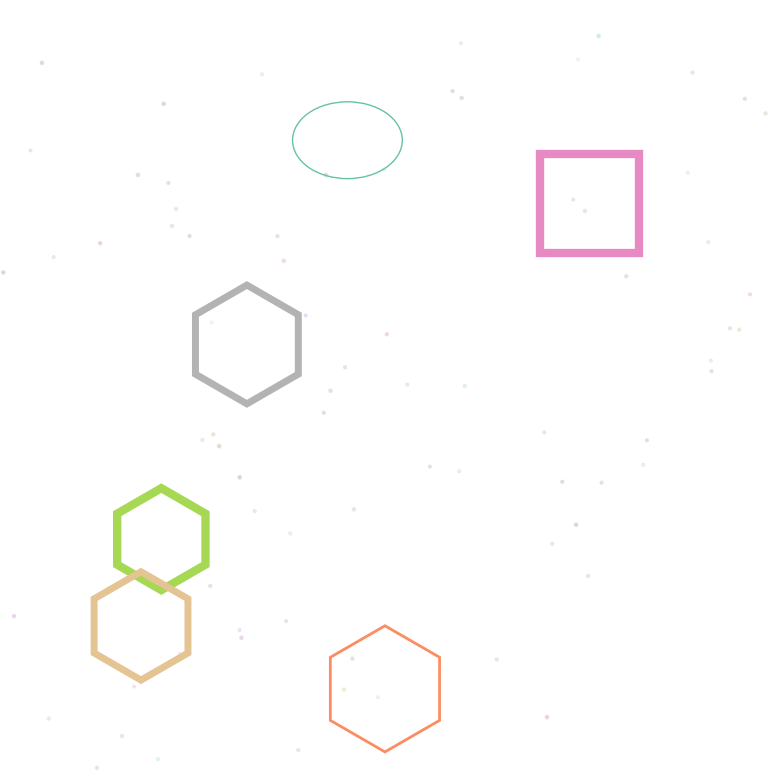[{"shape": "oval", "thickness": 0.5, "radius": 0.36, "center": [0.451, 0.818]}, {"shape": "hexagon", "thickness": 1, "radius": 0.41, "center": [0.5, 0.105]}, {"shape": "square", "thickness": 3, "radius": 0.32, "center": [0.766, 0.736]}, {"shape": "hexagon", "thickness": 3, "radius": 0.33, "center": [0.21, 0.3]}, {"shape": "hexagon", "thickness": 2.5, "radius": 0.35, "center": [0.183, 0.187]}, {"shape": "hexagon", "thickness": 2.5, "radius": 0.39, "center": [0.321, 0.553]}]